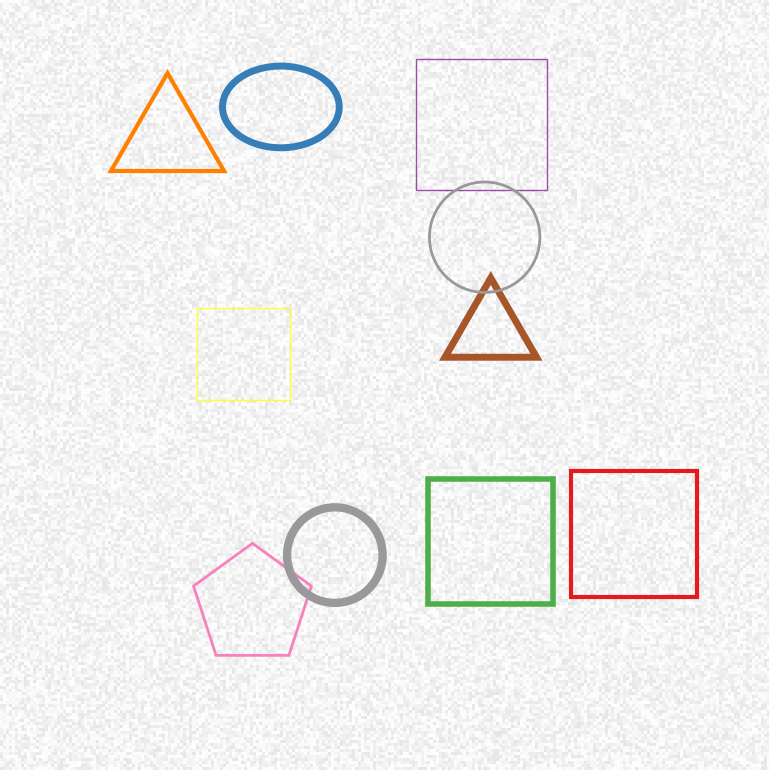[{"shape": "square", "thickness": 1.5, "radius": 0.41, "center": [0.824, 0.306]}, {"shape": "oval", "thickness": 2.5, "radius": 0.38, "center": [0.365, 0.861]}, {"shape": "square", "thickness": 2, "radius": 0.41, "center": [0.637, 0.297]}, {"shape": "square", "thickness": 0.5, "radius": 0.43, "center": [0.625, 0.839]}, {"shape": "triangle", "thickness": 1.5, "radius": 0.42, "center": [0.218, 0.82]}, {"shape": "square", "thickness": 0.5, "radius": 0.3, "center": [0.316, 0.54]}, {"shape": "triangle", "thickness": 2.5, "radius": 0.34, "center": [0.637, 0.57]}, {"shape": "pentagon", "thickness": 1, "radius": 0.4, "center": [0.328, 0.214]}, {"shape": "circle", "thickness": 3, "radius": 0.31, "center": [0.435, 0.279]}, {"shape": "circle", "thickness": 1, "radius": 0.36, "center": [0.629, 0.692]}]